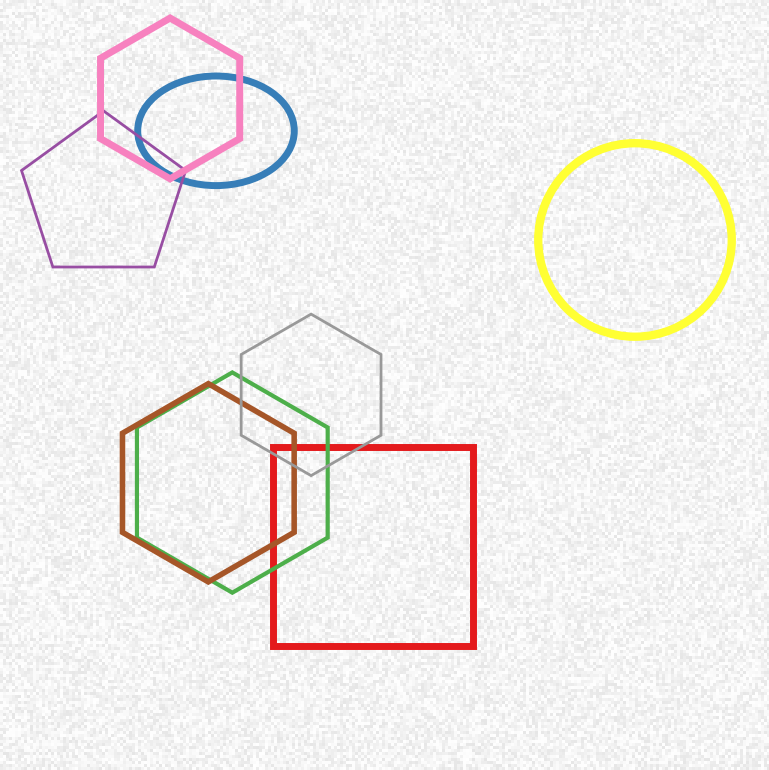[{"shape": "square", "thickness": 2.5, "radius": 0.65, "center": [0.484, 0.29]}, {"shape": "oval", "thickness": 2.5, "radius": 0.51, "center": [0.281, 0.83]}, {"shape": "hexagon", "thickness": 1.5, "radius": 0.72, "center": [0.302, 0.373]}, {"shape": "pentagon", "thickness": 1, "radius": 0.56, "center": [0.135, 0.744]}, {"shape": "circle", "thickness": 3, "radius": 0.63, "center": [0.825, 0.688]}, {"shape": "hexagon", "thickness": 2, "radius": 0.64, "center": [0.271, 0.373]}, {"shape": "hexagon", "thickness": 2.5, "radius": 0.52, "center": [0.221, 0.872]}, {"shape": "hexagon", "thickness": 1, "radius": 0.52, "center": [0.404, 0.487]}]